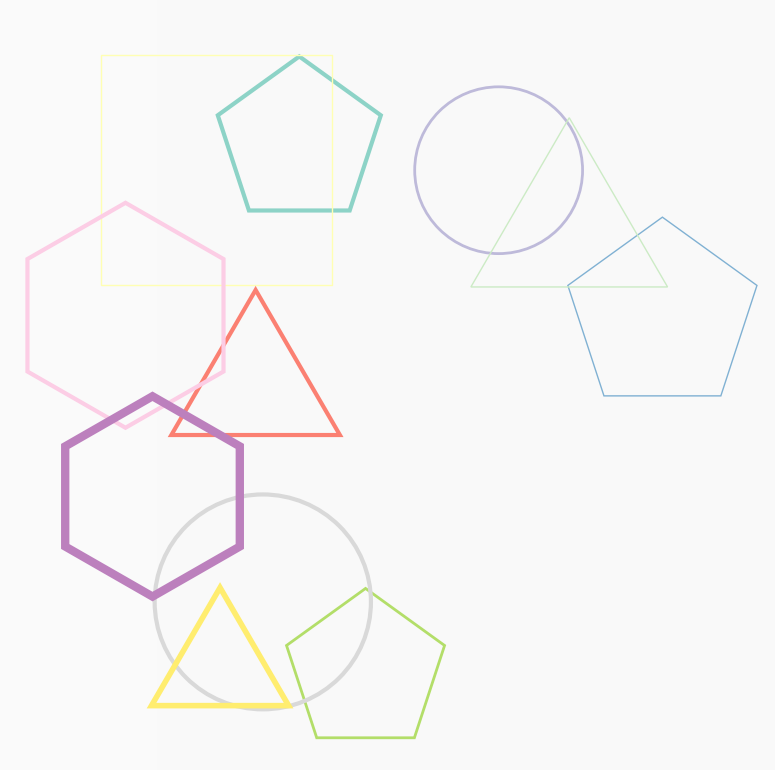[{"shape": "pentagon", "thickness": 1.5, "radius": 0.55, "center": [0.386, 0.816]}, {"shape": "square", "thickness": 0.5, "radius": 0.75, "center": [0.279, 0.779]}, {"shape": "circle", "thickness": 1, "radius": 0.54, "center": [0.643, 0.779]}, {"shape": "triangle", "thickness": 1.5, "radius": 0.63, "center": [0.33, 0.498]}, {"shape": "pentagon", "thickness": 0.5, "radius": 0.64, "center": [0.855, 0.59]}, {"shape": "pentagon", "thickness": 1, "radius": 0.54, "center": [0.472, 0.129]}, {"shape": "hexagon", "thickness": 1.5, "radius": 0.73, "center": [0.162, 0.591]}, {"shape": "circle", "thickness": 1.5, "radius": 0.7, "center": [0.339, 0.218]}, {"shape": "hexagon", "thickness": 3, "radius": 0.65, "center": [0.197, 0.355]}, {"shape": "triangle", "thickness": 0.5, "radius": 0.73, "center": [0.734, 0.701]}, {"shape": "triangle", "thickness": 2, "radius": 0.51, "center": [0.284, 0.135]}]